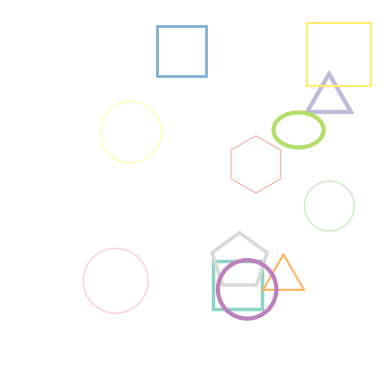[{"shape": "square", "thickness": 2.5, "radius": 0.32, "center": [0.617, 0.26]}, {"shape": "circle", "thickness": 1, "radius": 0.4, "center": [0.34, 0.657]}, {"shape": "triangle", "thickness": 3, "radius": 0.33, "center": [0.855, 0.742]}, {"shape": "hexagon", "thickness": 0.5, "radius": 0.37, "center": [0.665, 0.573]}, {"shape": "square", "thickness": 2, "radius": 0.32, "center": [0.472, 0.867]}, {"shape": "triangle", "thickness": 1.5, "radius": 0.31, "center": [0.736, 0.278]}, {"shape": "oval", "thickness": 3, "radius": 0.33, "center": [0.775, 0.662]}, {"shape": "circle", "thickness": 1, "radius": 0.42, "center": [0.3, 0.271]}, {"shape": "pentagon", "thickness": 2.5, "radius": 0.38, "center": [0.622, 0.32]}, {"shape": "circle", "thickness": 3, "radius": 0.38, "center": [0.642, 0.248]}, {"shape": "circle", "thickness": 1, "radius": 0.32, "center": [0.856, 0.465]}, {"shape": "square", "thickness": 1.5, "radius": 0.41, "center": [0.88, 0.859]}]